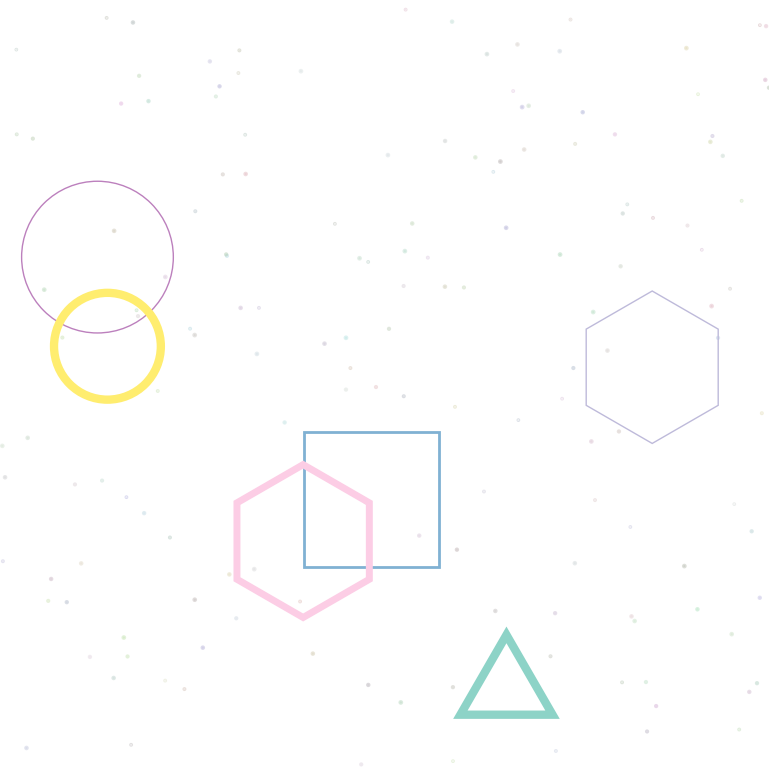[{"shape": "triangle", "thickness": 3, "radius": 0.35, "center": [0.658, 0.106]}, {"shape": "hexagon", "thickness": 0.5, "radius": 0.49, "center": [0.847, 0.523]}, {"shape": "square", "thickness": 1, "radius": 0.44, "center": [0.482, 0.351]}, {"shape": "hexagon", "thickness": 2.5, "radius": 0.5, "center": [0.394, 0.297]}, {"shape": "circle", "thickness": 0.5, "radius": 0.49, "center": [0.127, 0.666]}, {"shape": "circle", "thickness": 3, "radius": 0.35, "center": [0.14, 0.55]}]